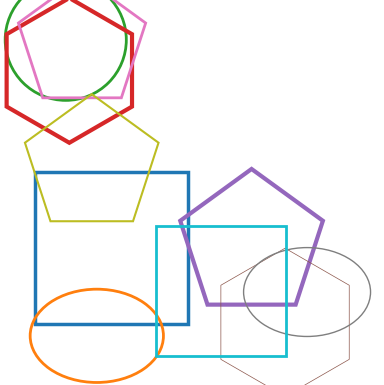[{"shape": "square", "thickness": 2.5, "radius": 0.99, "center": [0.29, 0.356]}, {"shape": "oval", "thickness": 2, "radius": 0.87, "center": [0.251, 0.128]}, {"shape": "circle", "thickness": 2, "radius": 0.79, "center": [0.171, 0.897]}, {"shape": "hexagon", "thickness": 3, "radius": 0.94, "center": [0.18, 0.817]}, {"shape": "pentagon", "thickness": 3, "radius": 0.97, "center": [0.653, 0.366]}, {"shape": "hexagon", "thickness": 0.5, "radius": 0.96, "center": [0.74, 0.163]}, {"shape": "pentagon", "thickness": 2, "radius": 0.87, "center": [0.213, 0.887]}, {"shape": "oval", "thickness": 1, "radius": 0.82, "center": [0.798, 0.241]}, {"shape": "pentagon", "thickness": 1.5, "radius": 0.91, "center": [0.238, 0.573]}, {"shape": "square", "thickness": 2, "radius": 0.84, "center": [0.574, 0.244]}]